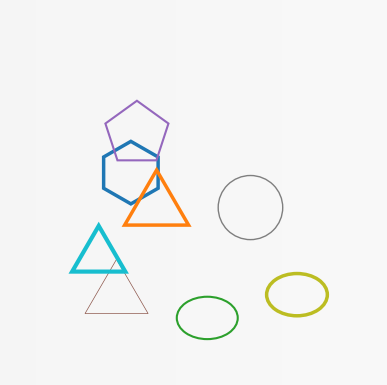[{"shape": "hexagon", "thickness": 2.5, "radius": 0.41, "center": [0.338, 0.552]}, {"shape": "triangle", "thickness": 2.5, "radius": 0.48, "center": [0.404, 0.463]}, {"shape": "oval", "thickness": 1.5, "radius": 0.39, "center": [0.535, 0.174]}, {"shape": "pentagon", "thickness": 1.5, "radius": 0.43, "center": [0.353, 0.653]}, {"shape": "triangle", "thickness": 0.5, "radius": 0.47, "center": [0.301, 0.233]}, {"shape": "circle", "thickness": 1, "radius": 0.42, "center": [0.646, 0.461]}, {"shape": "oval", "thickness": 2.5, "radius": 0.39, "center": [0.766, 0.235]}, {"shape": "triangle", "thickness": 3, "radius": 0.4, "center": [0.255, 0.334]}]